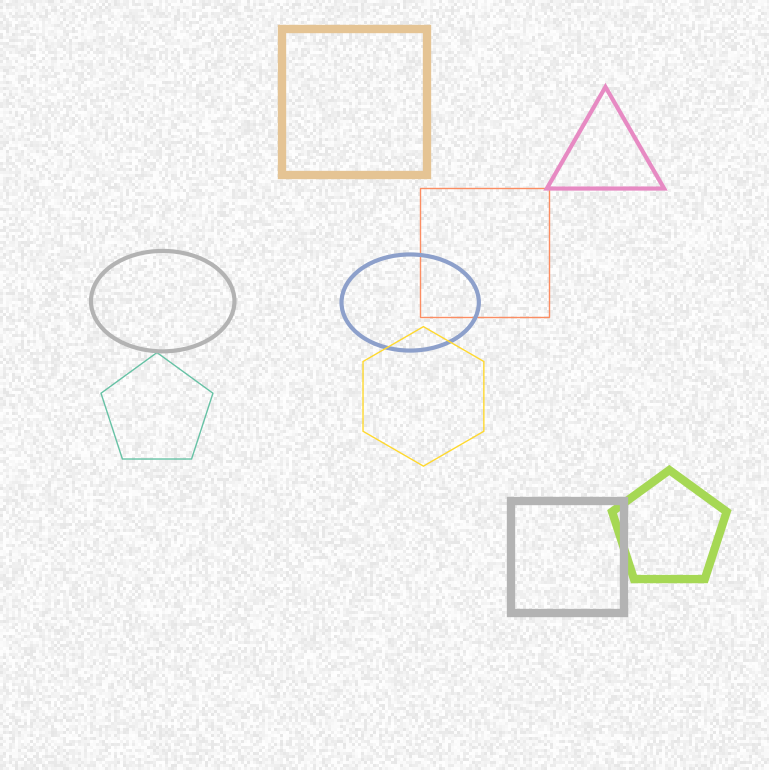[{"shape": "pentagon", "thickness": 0.5, "radius": 0.38, "center": [0.204, 0.466]}, {"shape": "square", "thickness": 0.5, "radius": 0.42, "center": [0.629, 0.672]}, {"shape": "oval", "thickness": 1.5, "radius": 0.45, "center": [0.533, 0.607]}, {"shape": "triangle", "thickness": 1.5, "radius": 0.44, "center": [0.786, 0.799]}, {"shape": "pentagon", "thickness": 3, "radius": 0.39, "center": [0.869, 0.311]}, {"shape": "hexagon", "thickness": 0.5, "radius": 0.45, "center": [0.55, 0.485]}, {"shape": "square", "thickness": 3, "radius": 0.47, "center": [0.46, 0.867]}, {"shape": "oval", "thickness": 1.5, "radius": 0.47, "center": [0.211, 0.609]}, {"shape": "square", "thickness": 3, "radius": 0.37, "center": [0.737, 0.277]}]